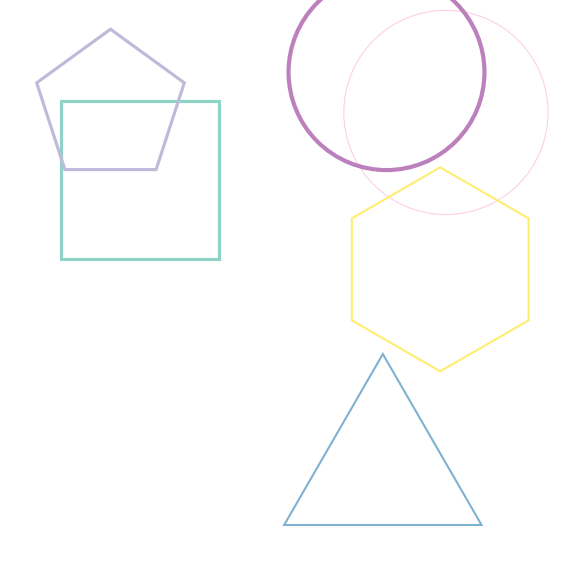[{"shape": "square", "thickness": 1.5, "radius": 0.68, "center": [0.243, 0.687]}, {"shape": "pentagon", "thickness": 1.5, "radius": 0.67, "center": [0.191, 0.814]}, {"shape": "triangle", "thickness": 1, "radius": 0.99, "center": [0.663, 0.189]}, {"shape": "circle", "thickness": 0.5, "radius": 0.88, "center": [0.772, 0.804]}, {"shape": "circle", "thickness": 2, "radius": 0.85, "center": [0.669, 0.874]}, {"shape": "hexagon", "thickness": 1, "radius": 0.88, "center": [0.762, 0.533]}]